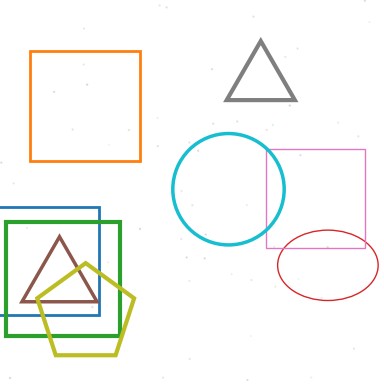[{"shape": "square", "thickness": 2, "radius": 0.71, "center": [0.116, 0.322]}, {"shape": "square", "thickness": 2, "radius": 0.72, "center": [0.221, 0.724]}, {"shape": "square", "thickness": 3, "radius": 0.74, "center": [0.164, 0.276]}, {"shape": "oval", "thickness": 1, "radius": 0.65, "center": [0.852, 0.311]}, {"shape": "triangle", "thickness": 2.5, "radius": 0.56, "center": [0.155, 0.272]}, {"shape": "square", "thickness": 1, "radius": 0.64, "center": [0.819, 0.484]}, {"shape": "triangle", "thickness": 3, "radius": 0.51, "center": [0.677, 0.791]}, {"shape": "pentagon", "thickness": 3, "radius": 0.66, "center": [0.223, 0.184]}, {"shape": "circle", "thickness": 2.5, "radius": 0.72, "center": [0.594, 0.508]}]